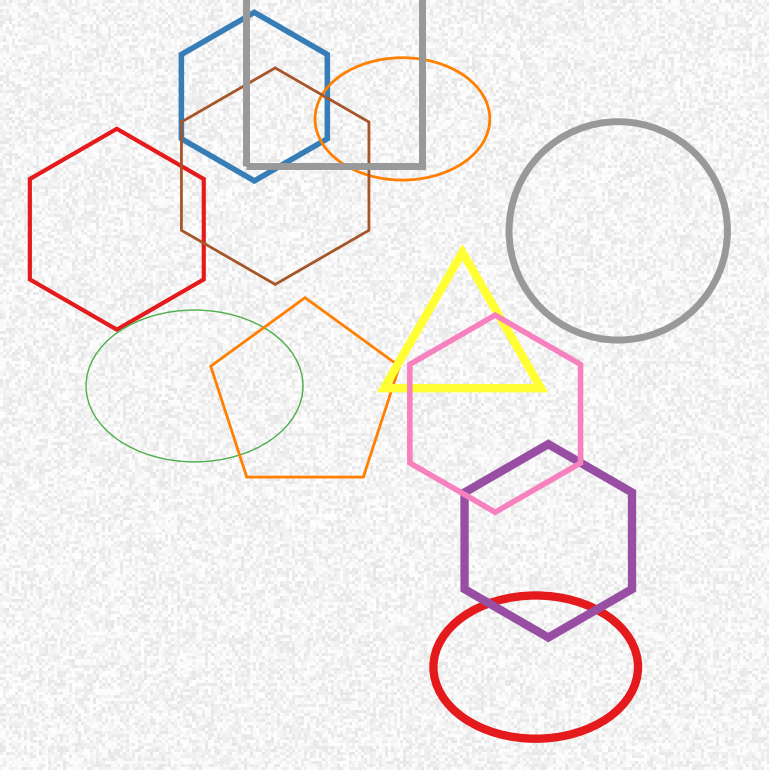[{"shape": "oval", "thickness": 3, "radius": 0.66, "center": [0.696, 0.134]}, {"shape": "hexagon", "thickness": 1.5, "radius": 0.65, "center": [0.152, 0.702]}, {"shape": "hexagon", "thickness": 2, "radius": 0.55, "center": [0.33, 0.875]}, {"shape": "oval", "thickness": 0.5, "radius": 0.7, "center": [0.253, 0.499]}, {"shape": "hexagon", "thickness": 3, "radius": 0.63, "center": [0.712, 0.298]}, {"shape": "pentagon", "thickness": 1, "radius": 0.64, "center": [0.396, 0.485]}, {"shape": "oval", "thickness": 1, "radius": 0.57, "center": [0.523, 0.846]}, {"shape": "triangle", "thickness": 3, "radius": 0.59, "center": [0.601, 0.555]}, {"shape": "hexagon", "thickness": 1, "radius": 0.7, "center": [0.357, 0.771]}, {"shape": "hexagon", "thickness": 2, "radius": 0.64, "center": [0.643, 0.463]}, {"shape": "circle", "thickness": 2.5, "radius": 0.71, "center": [0.803, 0.7]}, {"shape": "square", "thickness": 2.5, "radius": 0.57, "center": [0.434, 0.899]}]